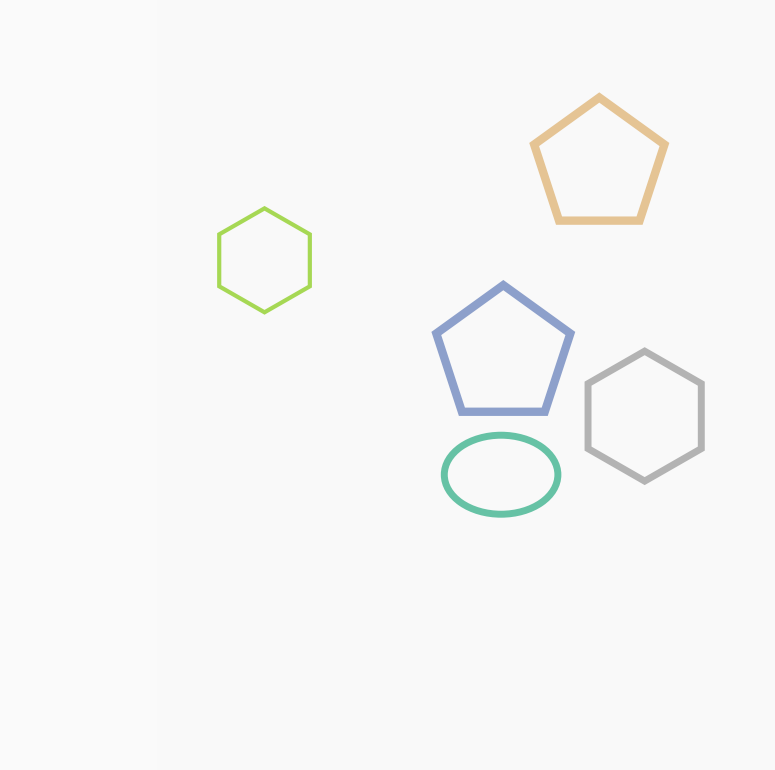[{"shape": "oval", "thickness": 2.5, "radius": 0.37, "center": [0.647, 0.383]}, {"shape": "pentagon", "thickness": 3, "radius": 0.45, "center": [0.649, 0.539]}, {"shape": "hexagon", "thickness": 1.5, "radius": 0.34, "center": [0.341, 0.662]}, {"shape": "pentagon", "thickness": 3, "radius": 0.44, "center": [0.773, 0.785]}, {"shape": "hexagon", "thickness": 2.5, "radius": 0.42, "center": [0.832, 0.46]}]